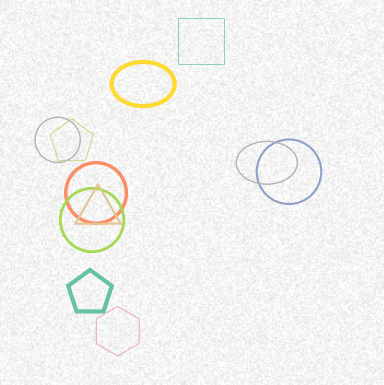[{"shape": "square", "thickness": 0.5, "radius": 0.3, "center": [0.523, 0.894]}, {"shape": "pentagon", "thickness": 3, "radius": 0.3, "center": [0.234, 0.239]}, {"shape": "circle", "thickness": 2.5, "radius": 0.39, "center": [0.25, 0.499]}, {"shape": "circle", "thickness": 1.5, "radius": 0.42, "center": [0.751, 0.554]}, {"shape": "hexagon", "thickness": 0.5, "radius": 0.32, "center": [0.306, 0.14]}, {"shape": "pentagon", "thickness": 0.5, "radius": 0.3, "center": [0.186, 0.632]}, {"shape": "circle", "thickness": 2, "radius": 0.41, "center": [0.239, 0.429]}, {"shape": "oval", "thickness": 3, "radius": 0.41, "center": [0.372, 0.782]}, {"shape": "triangle", "thickness": 1.5, "radius": 0.34, "center": [0.255, 0.453]}, {"shape": "oval", "thickness": 1, "radius": 0.4, "center": [0.693, 0.577]}, {"shape": "circle", "thickness": 1, "radius": 0.29, "center": [0.15, 0.637]}]